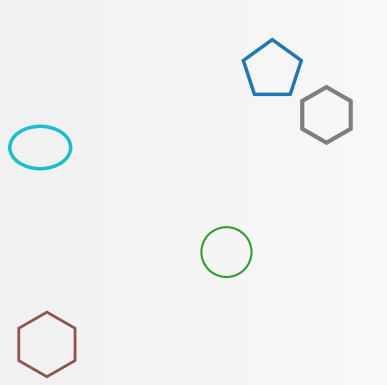[{"shape": "pentagon", "thickness": 2.5, "radius": 0.39, "center": [0.703, 0.819]}, {"shape": "circle", "thickness": 1.5, "radius": 0.32, "center": [0.584, 0.345]}, {"shape": "hexagon", "thickness": 2, "radius": 0.42, "center": [0.121, 0.105]}, {"shape": "hexagon", "thickness": 3, "radius": 0.36, "center": [0.843, 0.702]}, {"shape": "oval", "thickness": 2.5, "radius": 0.39, "center": [0.104, 0.617]}]